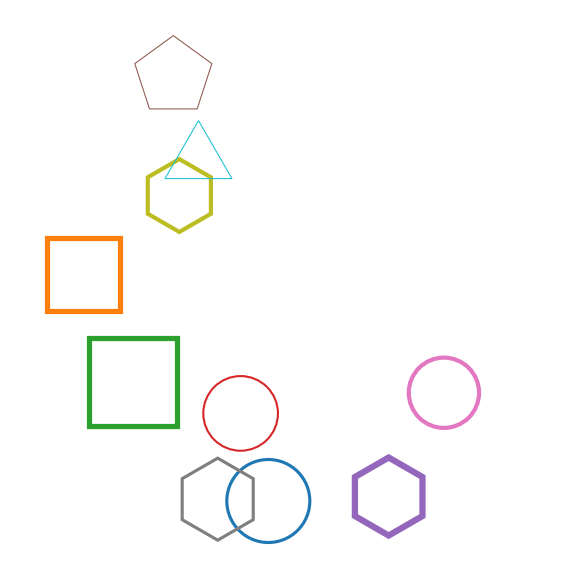[{"shape": "circle", "thickness": 1.5, "radius": 0.36, "center": [0.465, 0.132]}, {"shape": "square", "thickness": 2.5, "radius": 0.31, "center": [0.144, 0.524]}, {"shape": "square", "thickness": 2.5, "radius": 0.38, "center": [0.231, 0.337]}, {"shape": "circle", "thickness": 1, "radius": 0.32, "center": [0.417, 0.283]}, {"shape": "hexagon", "thickness": 3, "radius": 0.34, "center": [0.673, 0.139]}, {"shape": "pentagon", "thickness": 0.5, "radius": 0.35, "center": [0.3, 0.867]}, {"shape": "circle", "thickness": 2, "radius": 0.3, "center": [0.769, 0.319]}, {"shape": "hexagon", "thickness": 1.5, "radius": 0.36, "center": [0.377, 0.135]}, {"shape": "hexagon", "thickness": 2, "radius": 0.32, "center": [0.311, 0.661]}, {"shape": "triangle", "thickness": 0.5, "radius": 0.33, "center": [0.344, 0.723]}]